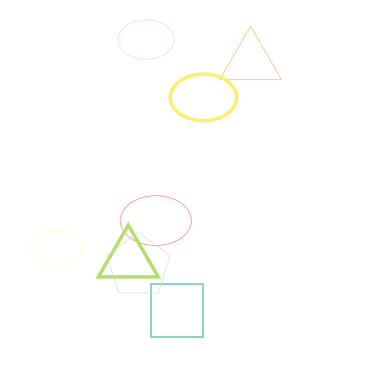[{"shape": "square", "thickness": 1.5, "radius": 0.34, "center": [0.46, 0.193]}, {"shape": "oval", "thickness": 0.5, "radius": 0.34, "center": [0.147, 0.356]}, {"shape": "oval", "thickness": 0.5, "radius": 0.46, "center": [0.405, 0.427]}, {"shape": "triangle", "thickness": 0.5, "radius": 0.46, "center": [0.651, 0.839]}, {"shape": "triangle", "thickness": 2.5, "radius": 0.45, "center": [0.333, 0.326]}, {"shape": "pentagon", "thickness": 0.5, "radius": 0.43, "center": [0.359, 0.309]}, {"shape": "oval", "thickness": 0.5, "radius": 0.36, "center": [0.379, 0.897]}, {"shape": "oval", "thickness": 2.5, "radius": 0.43, "center": [0.529, 0.747]}]